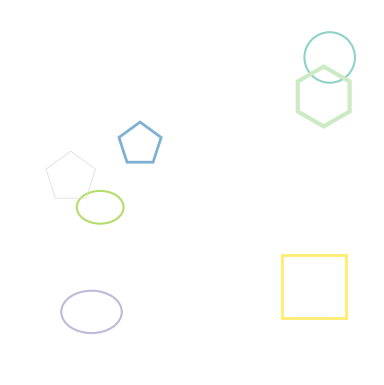[{"shape": "circle", "thickness": 1.5, "radius": 0.33, "center": [0.856, 0.851]}, {"shape": "oval", "thickness": 1.5, "radius": 0.39, "center": [0.238, 0.19]}, {"shape": "pentagon", "thickness": 2, "radius": 0.29, "center": [0.364, 0.625]}, {"shape": "oval", "thickness": 1.5, "radius": 0.3, "center": [0.26, 0.462]}, {"shape": "pentagon", "thickness": 0.5, "radius": 0.34, "center": [0.184, 0.54]}, {"shape": "hexagon", "thickness": 3, "radius": 0.39, "center": [0.841, 0.749]}, {"shape": "square", "thickness": 2, "radius": 0.41, "center": [0.816, 0.255]}]